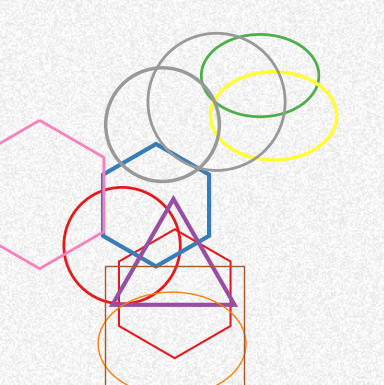[{"shape": "circle", "thickness": 2, "radius": 0.76, "center": [0.317, 0.362]}, {"shape": "hexagon", "thickness": 1.5, "radius": 0.84, "center": [0.454, 0.237]}, {"shape": "hexagon", "thickness": 3, "radius": 0.8, "center": [0.405, 0.467]}, {"shape": "oval", "thickness": 2, "radius": 0.76, "center": [0.676, 0.804]}, {"shape": "triangle", "thickness": 3, "radius": 0.92, "center": [0.45, 0.3]}, {"shape": "oval", "thickness": 1, "radius": 0.96, "center": [0.447, 0.107]}, {"shape": "oval", "thickness": 2.5, "radius": 0.82, "center": [0.711, 0.699]}, {"shape": "square", "thickness": 1, "radius": 0.9, "center": [0.454, 0.128]}, {"shape": "hexagon", "thickness": 2, "radius": 0.96, "center": [0.103, 0.495]}, {"shape": "circle", "thickness": 2.5, "radius": 0.74, "center": [0.422, 0.676]}, {"shape": "circle", "thickness": 2, "radius": 0.89, "center": [0.562, 0.735]}]